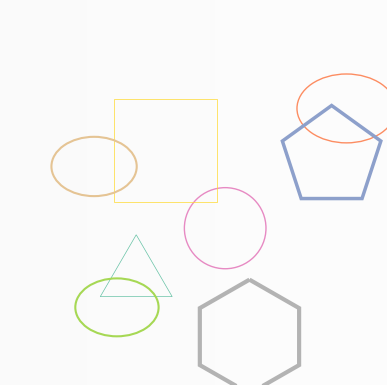[{"shape": "triangle", "thickness": 0.5, "radius": 0.54, "center": [0.352, 0.283]}, {"shape": "oval", "thickness": 1, "radius": 0.64, "center": [0.894, 0.718]}, {"shape": "pentagon", "thickness": 2.5, "radius": 0.67, "center": [0.856, 0.592]}, {"shape": "circle", "thickness": 1, "radius": 0.53, "center": [0.581, 0.407]}, {"shape": "oval", "thickness": 1.5, "radius": 0.54, "center": [0.302, 0.202]}, {"shape": "square", "thickness": 0.5, "radius": 0.66, "center": [0.427, 0.609]}, {"shape": "oval", "thickness": 1.5, "radius": 0.55, "center": [0.243, 0.568]}, {"shape": "hexagon", "thickness": 3, "radius": 0.74, "center": [0.644, 0.126]}]